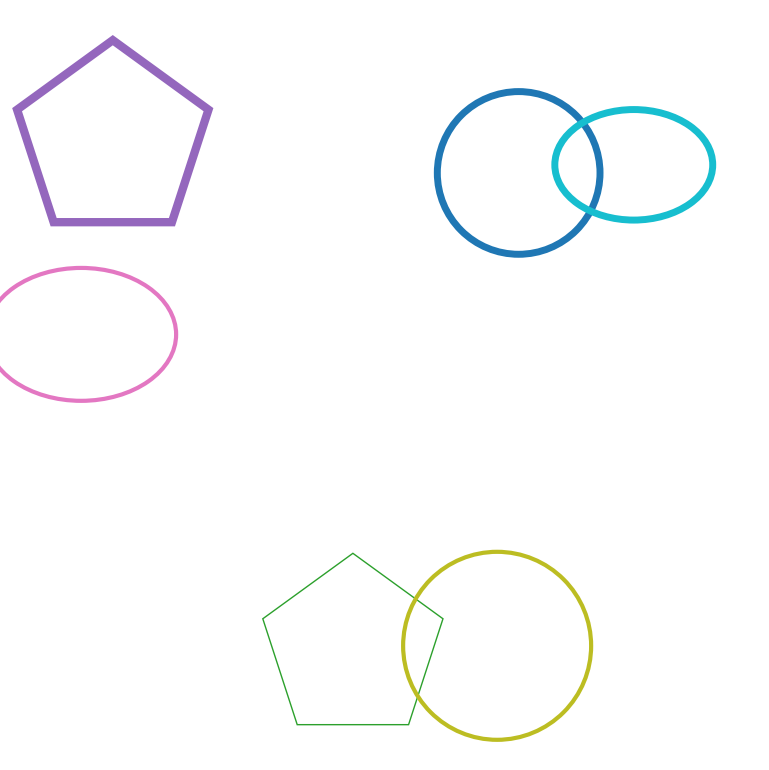[{"shape": "circle", "thickness": 2.5, "radius": 0.53, "center": [0.674, 0.775]}, {"shape": "pentagon", "thickness": 0.5, "radius": 0.62, "center": [0.458, 0.158]}, {"shape": "pentagon", "thickness": 3, "radius": 0.65, "center": [0.146, 0.817]}, {"shape": "oval", "thickness": 1.5, "radius": 0.62, "center": [0.105, 0.566]}, {"shape": "circle", "thickness": 1.5, "radius": 0.61, "center": [0.646, 0.161]}, {"shape": "oval", "thickness": 2.5, "radius": 0.51, "center": [0.823, 0.786]}]